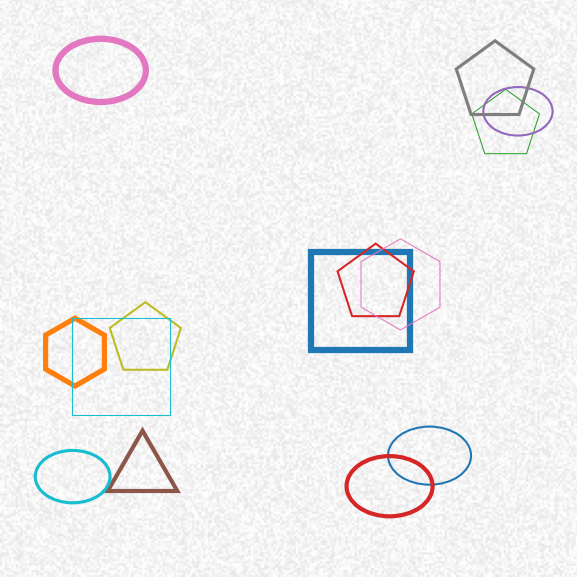[{"shape": "oval", "thickness": 1, "radius": 0.36, "center": [0.744, 0.21]}, {"shape": "square", "thickness": 3, "radius": 0.43, "center": [0.624, 0.478]}, {"shape": "hexagon", "thickness": 2.5, "radius": 0.29, "center": [0.13, 0.389]}, {"shape": "pentagon", "thickness": 0.5, "radius": 0.31, "center": [0.876, 0.783]}, {"shape": "oval", "thickness": 2, "radius": 0.37, "center": [0.675, 0.157]}, {"shape": "pentagon", "thickness": 1, "radius": 0.35, "center": [0.651, 0.508]}, {"shape": "oval", "thickness": 1, "radius": 0.3, "center": [0.897, 0.806]}, {"shape": "triangle", "thickness": 2, "radius": 0.35, "center": [0.247, 0.184]}, {"shape": "oval", "thickness": 3, "radius": 0.39, "center": [0.174, 0.877]}, {"shape": "hexagon", "thickness": 0.5, "radius": 0.39, "center": [0.693, 0.507]}, {"shape": "pentagon", "thickness": 1.5, "radius": 0.35, "center": [0.857, 0.858]}, {"shape": "pentagon", "thickness": 1, "radius": 0.32, "center": [0.252, 0.411]}, {"shape": "oval", "thickness": 1.5, "radius": 0.32, "center": [0.126, 0.174]}, {"shape": "square", "thickness": 0.5, "radius": 0.42, "center": [0.21, 0.364]}]